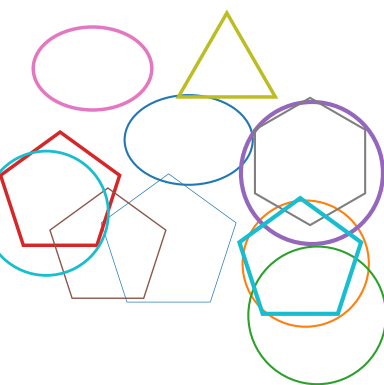[{"shape": "oval", "thickness": 1.5, "radius": 0.83, "center": [0.49, 0.637]}, {"shape": "pentagon", "thickness": 0.5, "radius": 0.92, "center": [0.438, 0.364]}, {"shape": "circle", "thickness": 1.5, "radius": 0.82, "center": [0.794, 0.315]}, {"shape": "circle", "thickness": 1.5, "radius": 0.89, "center": [0.824, 0.181]}, {"shape": "pentagon", "thickness": 2.5, "radius": 0.81, "center": [0.156, 0.494]}, {"shape": "circle", "thickness": 3, "radius": 0.92, "center": [0.81, 0.551]}, {"shape": "pentagon", "thickness": 1, "radius": 0.79, "center": [0.28, 0.353]}, {"shape": "oval", "thickness": 2.5, "radius": 0.77, "center": [0.24, 0.822]}, {"shape": "hexagon", "thickness": 1.5, "radius": 0.83, "center": [0.805, 0.581]}, {"shape": "triangle", "thickness": 2.5, "radius": 0.73, "center": [0.589, 0.821]}, {"shape": "circle", "thickness": 2, "radius": 0.81, "center": [0.12, 0.446]}, {"shape": "pentagon", "thickness": 3, "radius": 0.83, "center": [0.78, 0.319]}]